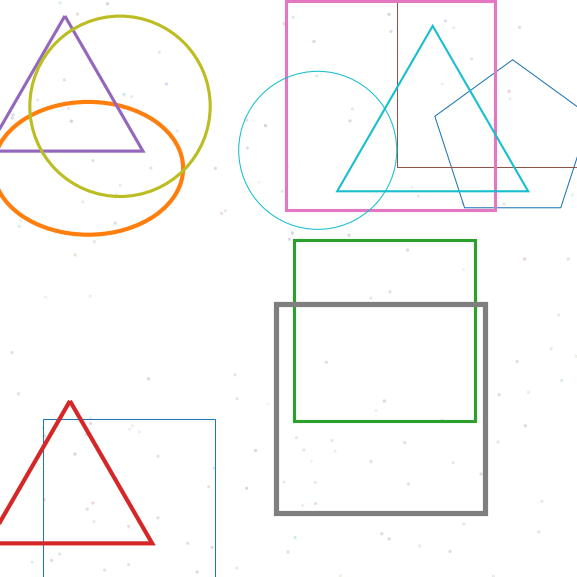[{"shape": "pentagon", "thickness": 0.5, "radius": 0.71, "center": [0.888, 0.754]}, {"shape": "square", "thickness": 0.5, "radius": 0.75, "center": [0.224, 0.125]}, {"shape": "oval", "thickness": 2, "radius": 0.82, "center": [0.153, 0.708]}, {"shape": "square", "thickness": 1.5, "radius": 0.78, "center": [0.666, 0.427]}, {"shape": "triangle", "thickness": 2, "radius": 0.82, "center": [0.121, 0.14]}, {"shape": "triangle", "thickness": 1.5, "radius": 0.78, "center": [0.112, 0.816]}, {"shape": "square", "thickness": 0.5, "radius": 0.86, "center": [0.859, 0.882]}, {"shape": "square", "thickness": 1.5, "radius": 0.9, "center": [0.676, 0.816]}, {"shape": "square", "thickness": 2.5, "radius": 0.91, "center": [0.659, 0.292]}, {"shape": "circle", "thickness": 1.5, "radius": 0.78, "center": [0.208, 0.815]}, {"shape": "triangle", "thickness": 1, "radius": 0.95, "center": [0.749, 0.763]}, {"shape": "circle", "thickness": 0.5, "radius": 0.68, "center": [0.55, 0.739]}]